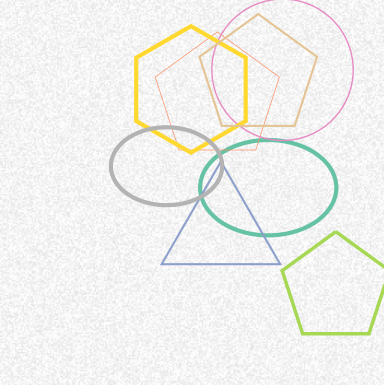[{"shape": "oval", "thickness": 3, "radius": 0.88, "center": [0.697, 0.513]}, {"shape": "pentagon", "thickness": 0.5, "radius": 0.85, "center": [0.564, 0.747]}, {"shape": "triangle", "thickness": 1.5, "radius": 0.89, "center": [0.574, 0.403]}, {"shape": "circle", "thickness": 1, "radius": 0.92, "center": [0.734, 0.819]}, {"shape": "pentagon", "thickness": 2.5, "radius": 0.73, "center": [0.872, 0.252]}, {"shape": "hexagon", "thickness": 3, "radius": 0.82, "center": [0.496, 0.768]}, {"shape": "pentagon", "thickness": 1.5, "radius": 0.8, "center": [0.671, 0.803]}, {"shape": "oval", "thickness": 3, "radius": 0.72, "center": [0.433, 0.568]}]